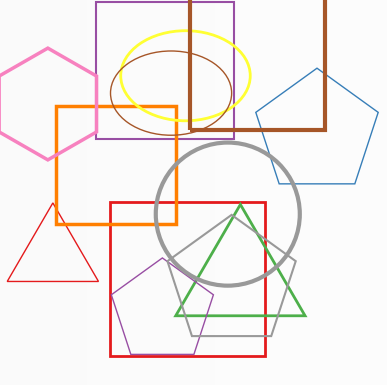[{"shape": "triangle", "thickness": 1, "radius": 0.68, "center": [0.136, 0.337]}, {"shape": "square", "thickness": 2, "radius": 1.0, "center": [0.485, 0.275]}, {"shape": "pentagon", "thickness": 1, "radius": 0.83, "center": [0.818, 0.657]}, {"shape": "triangle", "thickness": 2, "radius": 0.96, "center": [0.62, 0.276]}, {"shape": "square", "thickness": 1.5, "radius": 0.89, "center": [0.426, 0.818]}, {"shape": "pentagon", "thickness": 1, "radius": 0.69, "center": [0.419, 0.192]}, {"shape": "square", "thickness": 2.5, "radius": 0.77, "center": [0.299, 0.572]}, {"shape": "oval", "thickness": 2, "radius": 0.84, "center": [0.479, 0.803]}, {"shape": "square", "thickness": 3, "radius": 0.87, "center": [0.664, 0.837]}, {"shape": "oval", "thickness": 1, "radius": 0.78, "center": [0.441, 0.758]}, {"shape": "hexagon", "thickness": 2.5, "radius": 0.73, "center": [0.123, 0.73]}, {"shape": "pentagon", "thickness": 1.5, "radius": 0.87, "center": [0.598, 0.268]}, {"shape": "circle", "thickness": 3, "radius": 0.93, "center": [0.588, 0.444]}]